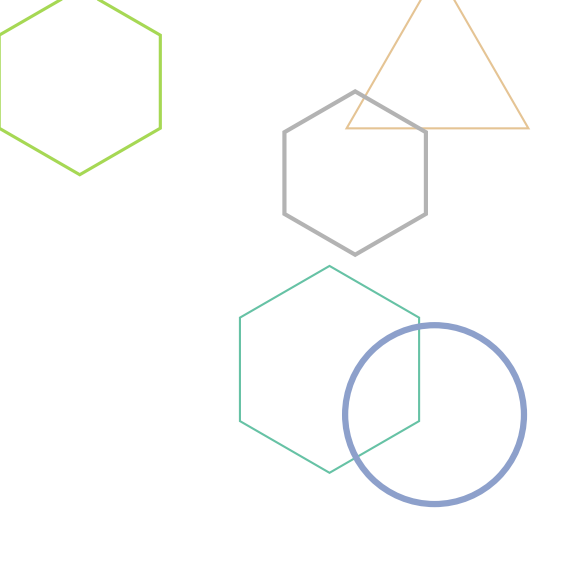[{"shape": "hexagon", "thickness": 1, "radius": 0.9, "center": [0.571, 0.36]}, {"shape": "circle", "thickness": 3, "radius": 0.77, "center": [0.752, 0.281]}, {"shape": "hexagon", "thickness": 1.5, "radius": 0.81, "center": [0.138, 0.858]}, {"shape": "triangle", "thickness": 1, "radius": 0.91, "center": [0.758, 0.868]}, {"shape": "hexagon", "thickness": 2, "radius": 0.71, "center": [0.615, 0.699]}]